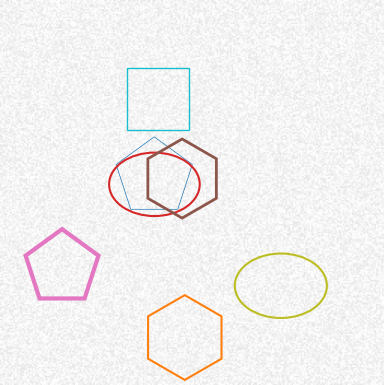[{"shape": "pentagon", "thickness": 0.5, "radius": 0.52, "center": [0.401, 0.541]}, {"shape": "hexagon", "thickness": 1.5, "radius": 0.55, "center": [0.48, 0.123]}, {"shape": "oval", "thickness": 1.5, "radius": 0.59, "center": [0.401, 0.521]}, {"shape": "hexagon", "thickness": 2, "radius": 0.51, "center": [0.473, 0.536]}, {"shape": "pentagon", "thickness": 3, "radius": 0.5, "center": [0.161, 0.305]}, {"shape": "oval", "thickness": 1.5, "radius": 0.6, "center": [0.729, 0.258]}, {"shape": "square", "thickness": 1, "radius": 0.41, "center": [0.41, 0.743]}]